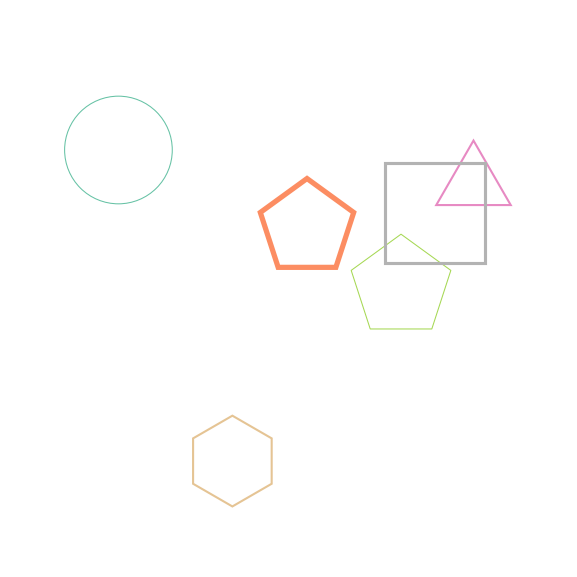[{"shape": "circle", "thickness": 0.5, "radius": 0.47, "center": [0.205, 0.739]}, {"shape": "pentagon", "thickness": 2.5, "radius": 0.43, "center": [0.532, 0.605]}, {"shape": "triangle", "thickness": 1, "radius": 0.37, "center": [0.82, 0.681]}, {"shape": "pentagon", "thickness": 0.5, "radius": 0.45, "center": [0.694, 0.503]}, {"shape": "hexagon", "thickness": 1, "radius": 0.39, "center": [0.402, 0.201]}, {"shape": "square", "thickness": 1.5, "radius": 0.43, "center": [0.754, 0.63]}]